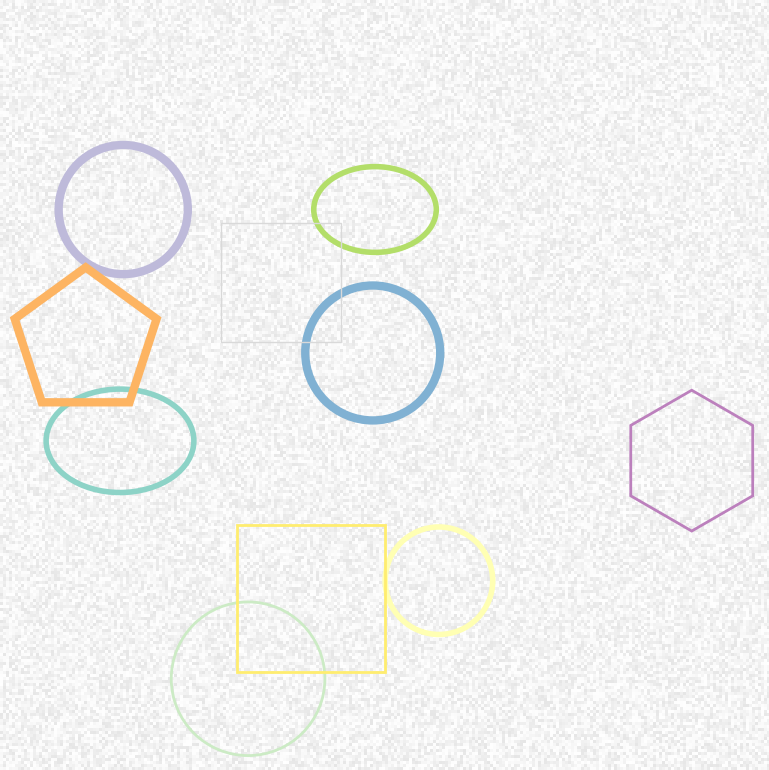[{"shape": "oval", "thickness": 2, "radius": 0.48, "center": [0.156, 0.428]}, {"shape": "circle", "thickness": 2, "radius": 0.35, "center": [0.57, 0.246]}, {"shape": "circle", "thickness": 3, "radius": 0.42, "center": [0.16, 0.728]}, {"shape": "circle", "thickness": 3, "radius": 0.44, "center": [0.484, 0.542]}, {"shape": "pentagon", "thickness": 3, "radius": 0.48, "center": [0.111, 0.556]}, {"shape": "oval", "thickness": 2, "radius": 0.4, "center": [0.487, 0.728]}, {"shape": "square", "thickness": 0.5, "radius": 0.39, "center": [0.365, 0.633]}, {"shape": "hexagon", "thickness": 1, "radius": 0.46, "center": [0.898, 0.402]}, {"shape": "circle", "thickness": 1, "radius": 0.5, "center": [0.322, 0.119]}, {"shape": "square", "thickness": 1, "radius": 0.48, "center": [0.404, 0.223]}]